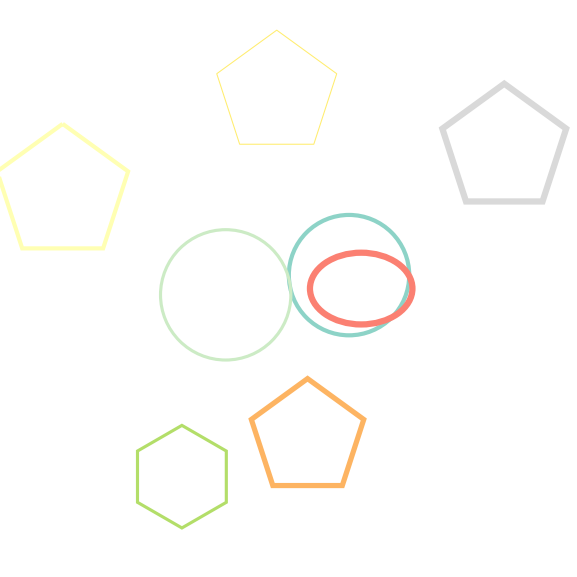[{"shape": "circle", "thickness": 2, "radius": 0.52, "center": [0.604, 0.523]}, {"shape": "pentagon", "thickness": 2, "radius": 0.6, "center": [0.108, 0.665]}, {"shape": "oval", "thickness": 3, "radius": 0.44, "center": [0.625, 0.499]}, {"shape": "pentagon", "thickness": 2.5, "radius": 0.51, "center": [0.533, 0.241]}, {"shape": "hexagon", "thickness": 1.5, "radius": 0.44, "center": [0.315, 0.174]}, {"shape": "pentagon", "thickness": 3, "radius": 0.56, "center": [0.873, 0.741]}, {"shape": "circle", "thickness": 1.5, "radius": 0.56, "center": [0.391, 0.489]}, {"shape": "pentagon", "thickness": 0.5, "radius": 0.55, "center": [0.479, 0.838]}]